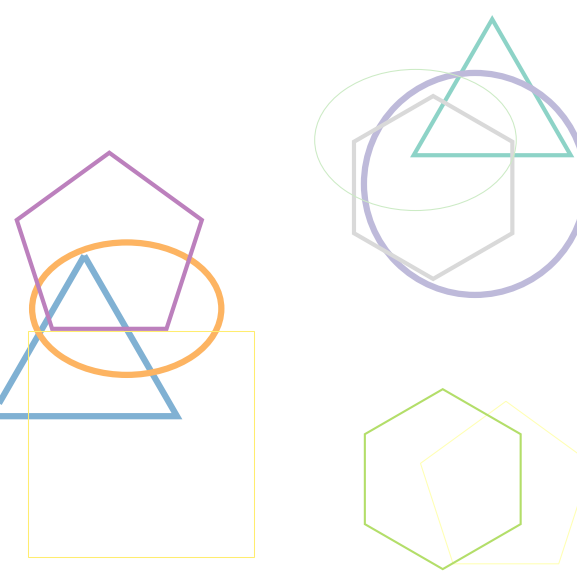[{"shape": "triangle", "thickness": 2, "radius": 0.78, "center": [0.852, 0.809]}, {"shape": "pentagon", "thickness": 0.5, "radius": 0.78, "center": [0.876, 0.149]}, {"shape": "circle", "thickness": 3, "radius": 0.96, "center": [0.822, 0.681]}, {"shape": "triangle", "thickness": 3, "radius": 0.93, "center": [0.146, 0.371]}, {"shape": "oval", "thickness": 3, "radius": 0.82, "center": [0.219, 0.465]}, {"shape": "hexagon", "thickness": 1, "radius": 0.78, "center": [0.767, 0.169]}, {"shape": "hexagon", "thickness": 2, "radius": 0.79, "center": [0.75, 0.675]}, {"shape": "pentagon", "thickness": 2, "radius": 0.84, "center": [0.189, 0.566]}, {"shape": "oval", "thickness": 0.5, "radius": 0.87, "center": [0.719, 0.757]}, {"shape": "square", "thickness": 0.5, "radius": 0.98, "center": [0.244, 0.23]}]